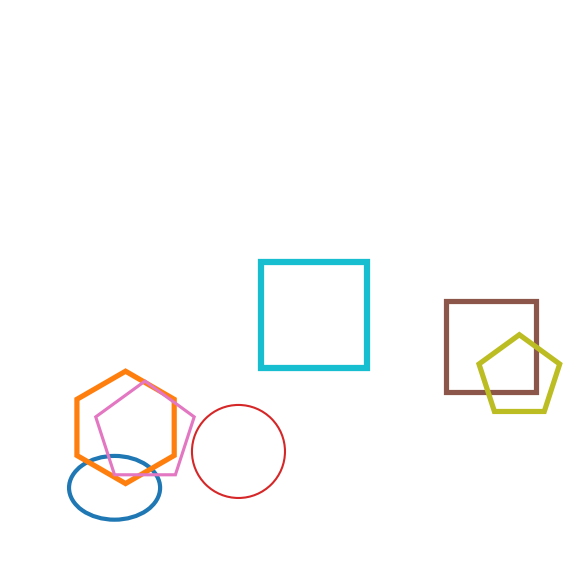[{"shape": "oval", "thickness": 2, "radius": 0.39, "center": [0.198, 0.154]}, {"shape": "hexagon", "thickness": 2.5, "radius": 0.49, "center": [0.217, 0.259]}, {"shape": "circle", "thickness": 1, "radius": 0.4, "center": [0.413, 0.217]}, {"shape": "square", "thickness": 2.5, "radius": 0.39, "center": [0.85, 0.399]}, {"shape": "pentagon", "thickness": 1.5, "radius": 0.45, "center": [0.251, 0.25]}, {"shape": "pentagon", "thickness": 2.5, "radius": 0.37, "center": [0.899, 0.346]}, {"shape": "square", "thickness": 3, "radius": 0.46, "center": [0.544, 0.454]}]